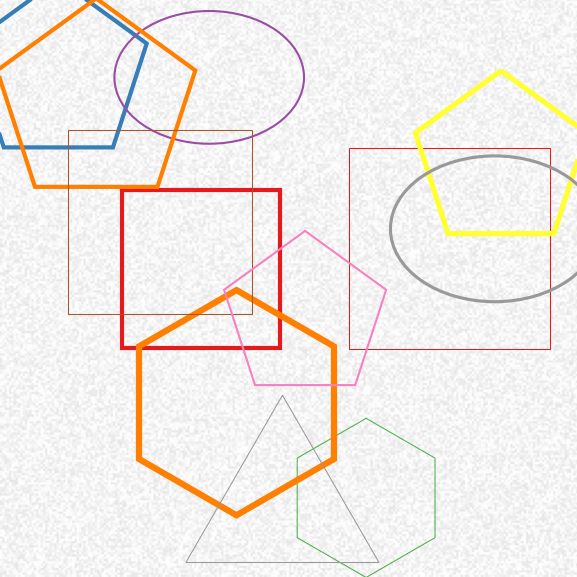[{"shape": "square", "thickness": 2, "radius": 0.68, "center": [0.349, 0.534]}, {"shape": "square", "thickness": 0.5, "radius": 0.87, "center": [0.779, 0.568]}, {"shape": "pentagon", "thickness": 2, "radius": 0.8, "center": [0.101, 0.874]}, {"shape": "hexagon", "thickness": 0.5, "radius": 0.69, "center": [0.634, 0.137]}, {"shape": "oval", "thickness": 1, "radius": 0.82, "center": [0.362, 0.865]}, {"shape": "hexagon", "thickness": 3, "radius": 0.97, "center": [0.41, 0.302]}, {"shape": "pentagon", "thickness": 2, "radius": 0.9, "center": [0.167, 0.821]}, {"shape": "pentagon", "thickness": 2.5, "radius": 0.78, "center": [0.868, 0.721]}, {"shape": "square", "thickness": 0.5, "radius": 0.8, "center": [0.277, 0.615]}, {"shape": "pentagon", "thickness": 1, "radius": 0.74, "center": [0.528, 0.452]}, {"shape": "oval", "thickness": 1.5, "radius": 0.9, "center": [0.856, 0.603]}, {"shape": "triangle", "thickness": 0.5, "radius": 0.97, "center": [0.489, 0.122]}]